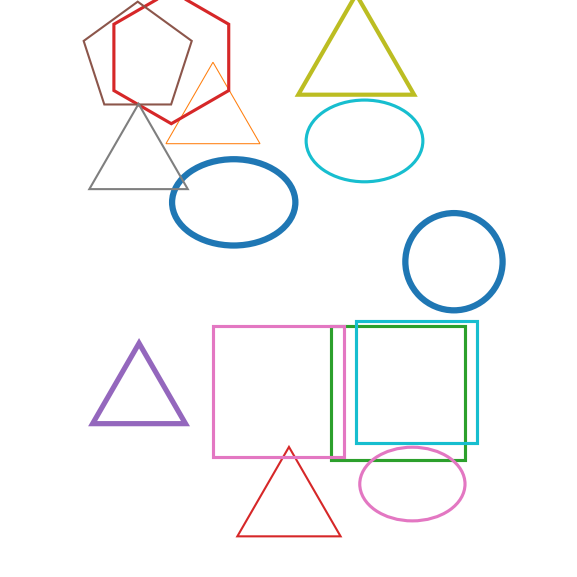[{"shape": "circle", "thickness": 3, "radius": 0.42, "center": [0.786, 0.546]}, {"shape": "oval", "thickness": 3, "radius": 0.53, "center": [0.405, 0.649]}, {"shape": "triangle", "thickness": 0.5, "radius": 0.47, "center": [0.369, 0.797]}, {"shape": "square", "thickness": 1.5, "radius": 0.58, "center": [0.69, 0.319]}, {"shape": "triangle", "thickness": 1, "radius": 0.52, "center": [0.5, 0.122]}, {"shape": "hexagon", "thickness": 1.5, "radius": 0.57, "center": [0.297, 0.9]}, {"shape": "triangle", "thickness": 2.5, "radius": 0.46, "center": [0.241, 0.312]}, {"shape": "pentagon", "thickness": 1, "radius": 0.49, "center": [0.238, 0.898]}, {"shape": "square", "thickness": 1.5, "radius": 0.56, "center": [0.482, 0.321]}, {"shape": "oval", "thickness": 1.5, "radius": 0.46, "center": [0.714, 0.161]}, {"shape": "triangle", "thickness": 1, "radius": 0.49, "center": [0.24, 0.721]}, {"shape": "triangle", "thickness": 2, "radius": 0.58, "center": [0.617, 0.893]}, {"shape": "oval", "thickness": 1.5, "radius": 0.51, "center": [0.631, 0.755]}, {"shape": "square", "thickness": 1.5, "radius": 0.53, "center": [0.722, 0.338]}]